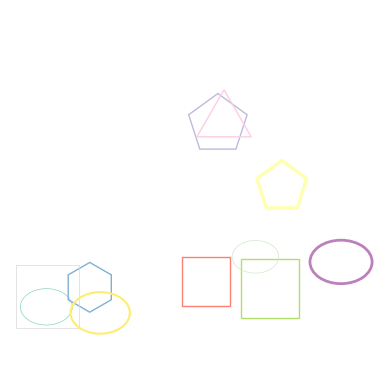[{"shape": "oval", "thickness": 0.5, "radius": 0.34, "center": [0.12, 0.203]}, {"shape": "pentagon", "thickness": 2.5, "radius": 0.34, "center": [0.732, 0.515]}, {"shape": "pentagon", "thickness": 1, "radius": 0.4, "center": [0.566, 0.677]}, {"shape": "square", "thickness": 1, "radius": 0.31, "center": [0.535, 0.269]}, {"shape": "hexagon", "thickness": 1, "radius": 0.32, "center": [0.233, 0.254]}, {"shape": "square", "thickness": 1, "radius": 0.38, "center": [0.701, 0.251]}, {"shape": "triangle", "thickness": 1, "radius": 0.41, "center": [0.582, 0.685]}, {"shape": "square", "thickness": 0.5, "radius": 0.4, "center": [0.123, 0.23]}, {"shape": "oval", "thickness": 2, "radius": 0.4, "center": [0.886, 0.32]}, {"shape": "oval", "thickness": 0.5, "radius": 0.3, "center": [0.663, 0.333]}, {"shape": "oval", "thickness": 1.5, "radius": 0.39, "center": [0.26, 0.187]}]